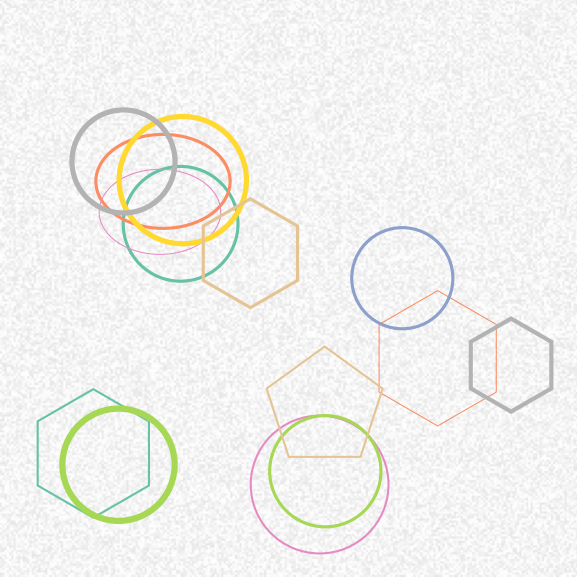[{"shape": "circle", "thickness": 1.5, "radius": 0.5, "center": [0.313, 0.612]}, {"shape": "hexagon", "thickness": 1, "radius": 0.56, "center": [0.162, 0.214]}, {"shape": "oval", "thickness": 1.5, "radius": 0.58, "center": [0.282, 0.685]}, {"shape": "hexagon", "thickness": 0.5, "radius": 0.59, "center": [0.758, 0.379]}, {"shape": "circle", "thickness": 1.5, "radius": 0.44, "center": [0.697, 0.517]}, {"shape": "circle", "thickness": 1, "radius": 0.6, "center": [0.553, 0.16]}, {"shape": "oval", "thickness": 0.5, "radius": 0.53, "center": [0.277, 0.632]}, {"shape": "circle", "thickness": 1.5, "radius": 0.48, "center": [0.563, 0.183]}, {"shape": "circle", "thickness": 3, "radius": 0.49, "center": [0.205, 0.194]}, {"shape": "circle", "thickness": 2.5, "radius": 0.55, "center": [0.317, 0.687]}, {"shape": "hexagon", "thickness": 1.5, "radius": 0.47, "center": [0.434, 0.561]}, {"shape": "pentagon", "thickness": 1, "radius": 0.53, "center": [0.562, 0.294]}, {"shape": "circle", "thickness": 2.5, "radius": 0.45, "center": [0.214, 0.72]}, {"shape": "hexagon", "thickness": 2, "radius": 0.4, "center": [0.885, 0.367]}]